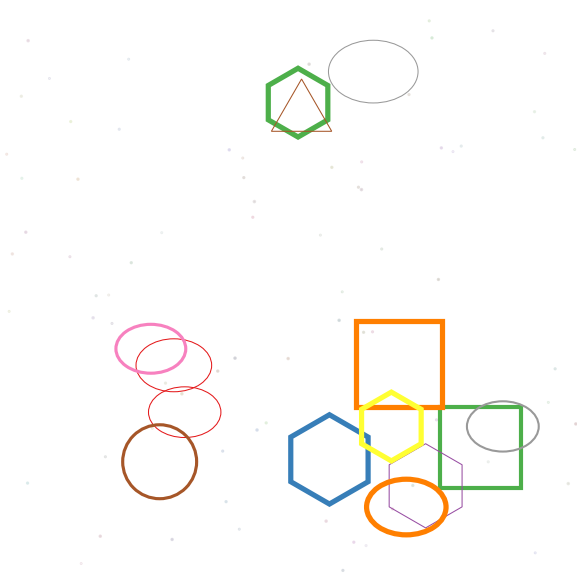[{"shape": "oval", "thickness": 0.5, "radius": 0.33, "center": [0.301, 0.367]}, {"shape": "oval", "thickness": 0.5, "radius": 0.31, "center": [0.32, 0.285]}, {"shape": "hexagon", "thickness": 2.5, "radius": 0.39, "center": [0.57, 0.204]}, {"shape": "hexagon", "thickness": 2.5, "radius": 0.3, "center": [0.516, 0.821]}, {"shape": "square", "thickness": 2, "radius": 0.35, "center": [0.832, 0.225]}, {"shape": "hexagon", "thickness": 0.5, "radius": 0.36, "center": [0.737, 0.158]}, {"shape": "square", "thickness": 2.5, "radius": 0.37, "center": [0.691, 0.369]}, {"shape": "oval", "thickness": 2.5, "radius": 0.34, "center": [0.704, 0.121]}, {"shape": "hexagon", "thickness": 2.5, "radius": 0.3, "center": [0.678, 0.261]}, {"shape": "circle", "thickness": 1.5, "radius": 0.32, "center": [0.276, 0.2]}, {"shape": "triangle", "thickness": 0.5, "radius": 0.3, "center": [0.522, 0.802]}, {"shape": "oval", "thickness": 1.5, "radius": 0.3, "center": [0.261, 0.395]}, {"shape": "oval", "thickness": 1, "radius": 0.31, "center": [0.871, 0.261]}, {"shape": "oval", "thickness": 0.5, "radius": 0.39, "center": [0.646, 0.875]}]